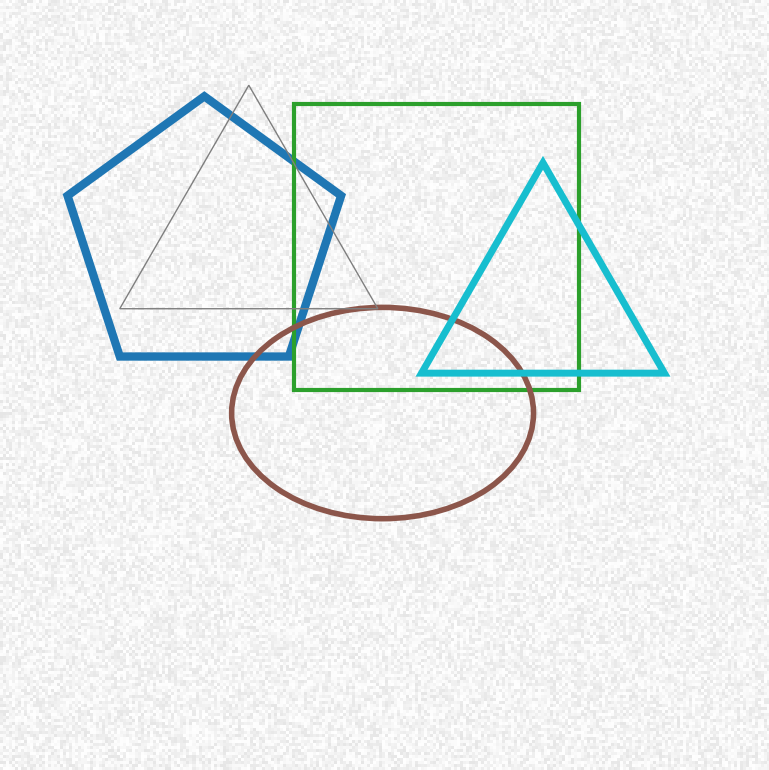[{"shape": "pentagon", "thickness": 3, "radius": 0.93, "center": [0.265, 0.688]}, {"shape": "square", "thickness": 1.5, "radius": 0.93, "center": [0.567, 0.679]}, {"shape": "oval", "thickness": 2, "radius": 0.98, "center": [0.497, 0.464]}, {"shape": "triangle", "thickness": 0.5, "radius": 0.97, "center": [0.323, 0.696]}, {"shape": "triangle", "thickness": 2.5, "radius": 0.91, "center": [0.705, 0.606]}]